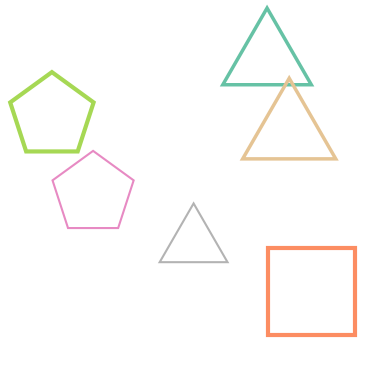[{"shape": "triangle", "thickness": 2.5, "radius": 0.66, "center": [0.694, 0.846]}, {"shape": "square", "thickness": 3, "radius": 0.57, "center": [0.809, 0.243]}, {"shape": "pentagon", "thickness": 1.5, "radius": 0.55, "center": [0.242, 0.497]}, {"shape": "pentagon", "thickness": 3, "radius": 0.57, "center": [0.135, 0.699]}, {"shape": "triangle", "thickness": 2.5, "radius": 0.7, "center": [0.751, 0.657]}, {"shape": "triangle", "thickness": 1.5, "radius": 0.51, "center": [0.503, 0.37]}]